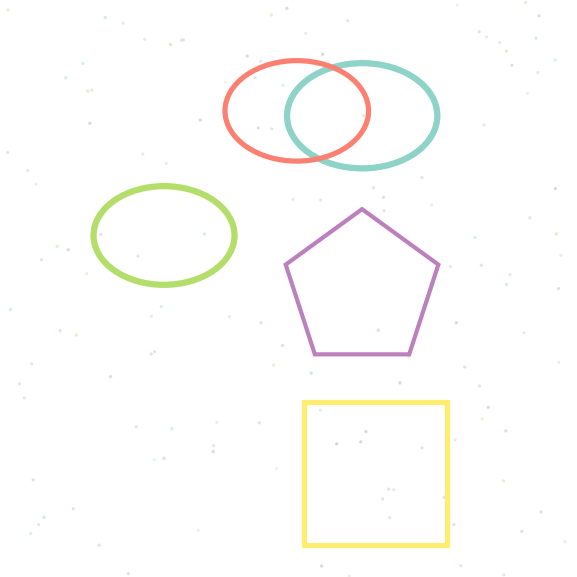[{"shape": "oval", "thickness": 3, "radius": 0.65, "center": [0.627, 0.799]}, {"shape": "oval", "thickness": 2.5, "radius": 0.62, "center": [0.514, 0.807]}, {"shape": "oval", "thickness": 3, "radius": 0.61, "center": [0.284, 0.591]}, {"shape": "pentagon", "thickness": 2, "radius": 0.69, "center": [0.627, 0.498]}, {"shape": "square", "thickness": 2.5, "radius": 0.62, "center": [0.65, 0.18]}]